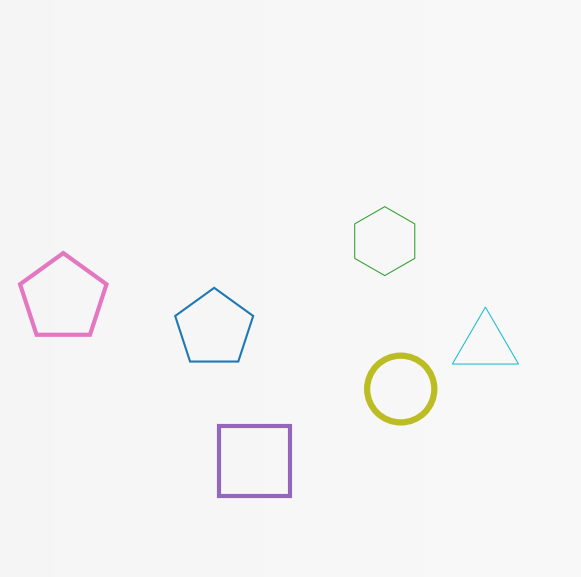[{"shape": "pentagon", "thickness": 1, "radius": 0.35, "center": [0.368, 0.43]}, {"shape": "hexagon", "thickness": 0.5, "radius": 0.3, "center": [0.662, 0.582]}, {"shape": "square", "thickness": 2, "radius": 0.3, "center": [0.438, 0.2]}, {"shape": "pentagon", "thickness": 2, "radius": 0.39, "center": [0.109, 0.483]}, {"shape": "circle", "thickness": 3, "radius": 0.29, "center": [0.689, 0.325]}, {"shape": "triangle", "thickness": 0.5, "radius": 0.33, "center": [0.835, 0.402]}]